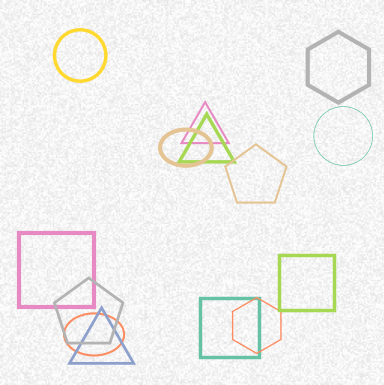[{"shape": "circle", "thickness": 0.5, "radius": 0.38, "center": [0.892, 0.647]}, {"shape": "square", "thickness": 2.5, "radius": 0.38, "center": [0.596, 0.149]}, {"shape": "oval", "thickness": 1.5, "radius": 0.39, "center": [0.244, 0.131]}, {"shape": "hexagon", "thickness": 1, "radius": 0.36, "center": [0.667, 0.155]}, {"shape": "triangle", "thickness": 2, "radius": 0.48, "center": [0.264, 0.104]}, {"shape": "square", "thickness": 3, "radius": 0.48, "center": [0.147, 0.3]}, {"shape": "triangle", "thickness": 1.5, "radius": 0.35, "center": [0.533, 0.664]}, {"shape": "triangle", "thickness": 2.5, "radius": 0.41, "center": [0.537, 0.621]}, {"shape": "square", "thickness": 2.5, "radius": 0.36, "center": [0.797, 0.267]}, {"shape": "circle", "thickness": 2.5, "radius": 0.33, "center": [0.208, 0.856]}, {"shape": "oval", "thickness": 3, "radius": 0.34, "center": [0.483, 0.616]}, {"shape": "pentagon", "thickness": 1.5, "radius": 0.42, "center": [0.665, 0.541]}, {"shape": "hexagon", "thickness": 3, "radius": 0.46, "center": [0.879, 0.825]}, {"shape": "pentagon", "thickness": 2, "radius": 0.47, "center": [0.23, 0.185]}]